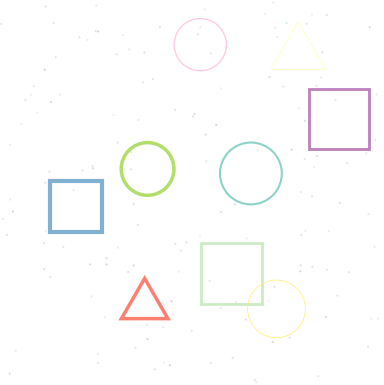[{"shape": "circle", "thickness": 1.5, "radius": 0.4, "center": [0.652, 0.549]}, {"shape": "triangle", "thickness": 0.5, "radius": 0.41, "center": [0.775, 0.861]}, {"shape": "triangle", "thickness": 2.5, "radius": 0.35, "center": [0.376, 0.207]}, {"shape": "square", "thickness": 3, "radius": 0.34, "center": [0.198, 0.464]}, {"shape": "circle", "thickness": 2.5, "radius": 0.34, "center": [0.383, 0.561]}, {"shape": "circle", "thickness": 1, "radius": 0.34, "center": [0.52, 0.884]}, {"shape": "square", "thickness": 2, "radius": 0.39, "center": [0.88, 0.692]}, {"shape": "square", "thickness": 2, "radius": 0.4, "center": [0.601, 0.29]}, {"shape": "circle", "thickness": 0.5, "radius": 0.37, "center": [0.718, 0.198]}]